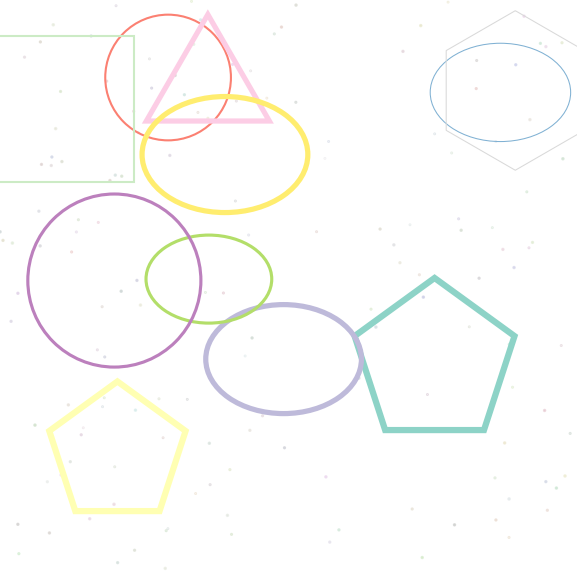[{"shape": "pentagon", "thickness": 3, "radius": 0.73, "center": [0.752, 0.372]}, {"shape": "pentagon", "thickness": 3, "radius": 0.62, "center": [0.203, 0.215]}, {"shape": "oval", "thickness": 2.5, "radius": 0.67, "center": [0.491, 0.377]}, {"shape": "circle", "thickness": 1, "radius": 0.54, "center": [0.291, 0.865]}, {"shape": "oval", "thickness": 0.5, "radius": 0.61, "center": [0.867, 0.839]}, {"shape": "oval", "thickness": 1.5, "radius": 0.54, "center": [0.362, 0.516]}, {"shape": "triangle", "thickness": 2.5, "radius": 0.61, "center": [0.36, 0.851]}, {"shape": "hexagon", "thickness": 0.5, "radius": 0.69, "center": [0.892, 0.842]}, {"shape": "circle", "thickness": 1.5, "radius": 0.75, "center": [0.198, 0.513]}, {"shape": "square", "thickness": 1, "radius": 0.63, "center": [0.107, 0.811]}, {"shape": "oval", "thickness": 2.5, "radius": 0.72, "center": [0.39, 0.732]}]